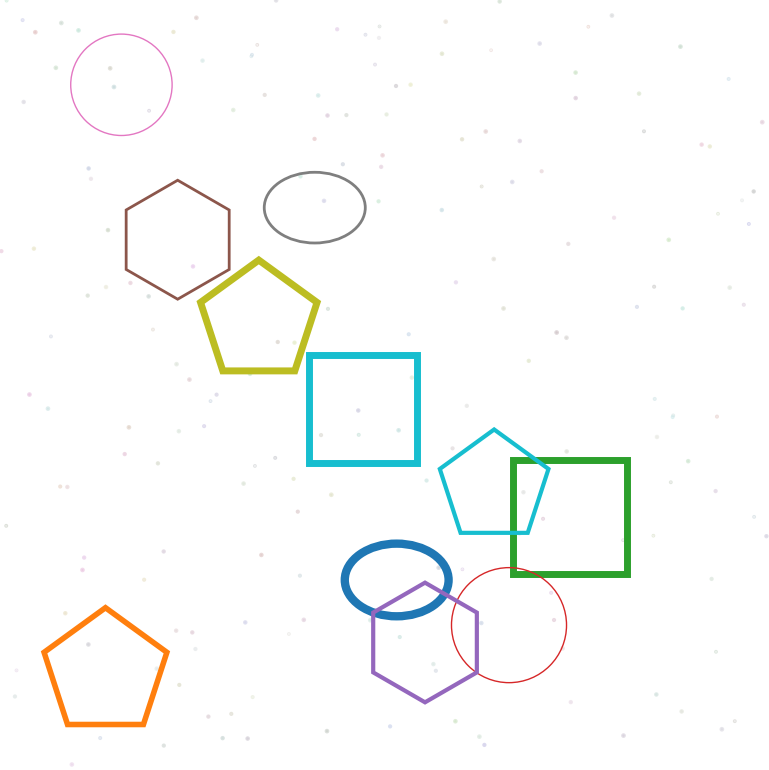[{"shape": "oval", "thickness": 3, "radius": 0.34, "center": [0.515, 0.247]}, {"shape": "pentagon", "thickness": 2, "radius": 0.42, "center": [0.137, 0.127]}, {"shape": "square", "thickness": 2.5, "radius": 0.37, "center": [0.74, 0.328]}, {"shape": "circle", "thickness": 0.5, "radius": 0.37, "center": [0.661, 0.188]}, {"shape": "hexagon", "thickness": 1.5, "radius": 0.39, "center": [0.552, 0.166]}, {"shape": "hexagon", "thickness": 1, "radius": 0.39, "center": [0.231, 0.689]}, {"shape": "circle", "thickness": 0.5, "radius": 0.33, "center": [0.158, 0.89]}, {"shape": "oval", "thickness": 1, "radius": 0.33, "center": [0.409, 0.73]}, {"shape": "pentagon", "thickness": 2.5, "radius": 0.4, "center": [0.336, 0.583]}, {"shape": "pentagon", "thickness": 1.5, "radius": 0.37, "center": [0.642, 0.368]}, {"shape": "square", "thickness": 2.5, "radius": 0.35, "center": [0.471, 0.469]}]